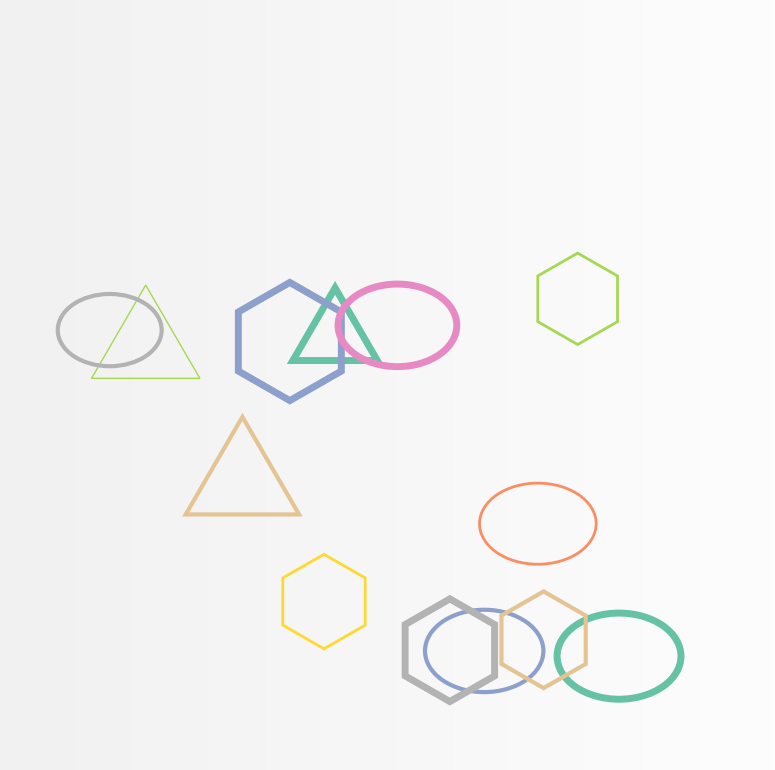[{"shape": "oval", "thickness": 2.5, "radius": 0.4, "center": [0.799, 0.148]}, {"shape": "triangle", "thickness": 2.5, "radius": 0.31, "center": [0.432, 0.563]}, {"shape": "oval", "thickness": 1, "radius": 0.38, "center": [0.694, 0.32]}, {"shape": "hexagon", "thickness": 2.5, "radius": 0.38, "center": [0.374, 0.556]}, {"shape": "oval", "thickness": 1.5, "radius": 0.38, "center": [0.625, 0.155]}, {"shape": "oval", "thickness": 2.5, "radius": 0.38, "center": [0.513, 0.577]}, {"shape": "hexagon", "thickness": 1, "radius": 0.3, "center": [0.745, 0.612]}, {"shape": "triangle", "thickness": 0.5, "radius": 0.4, "center": [0.188, 0.549]}, {"shape": "hexagon", "thickness": 1, "radius": 0.31, "center": [0.418, 0.219]}, {"shape": "hexagon", "thickness": 1.5, "radius": 0.31, "center": [0.701, 0.169]}, {"shape": "triangle", "thickness": 1.5, "radius": 0.42, "center": [0.313, 0.374]}, {"shape": "oval", "thickness": 1.5, "radius": 0.34, "center": [0.142, 0.571]}, {"shape": "hexagon", "thickness": 2.5, "radius": 0.33, "center": [0.58, 0.156]}]